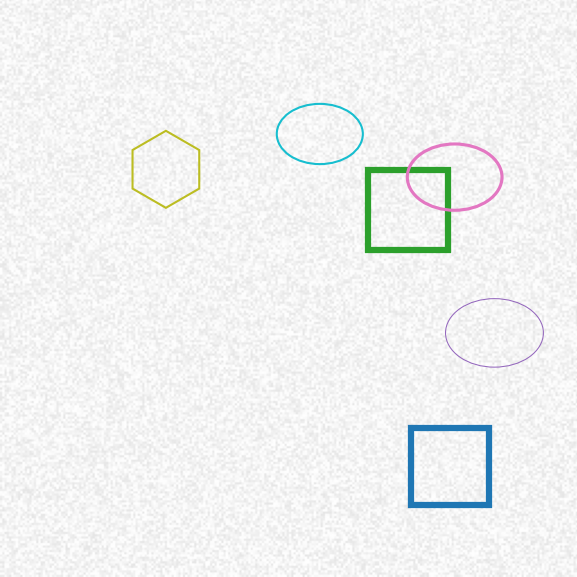[{"shape": "square", "thickness": 3, "radius": 0.34, "center": [0.779, 0.192]}, {"shape": "square", "thickness": 3, "radius": 0.34, "center": [0.707, 0.636]}, {"shape": "oval", "thickness": 0.5, "radius": 0.42, "center": [0.856, 0.423]}, {"shape": "oval", "thickness": 1.5, "radius": 0.41, "center": [0.787, 0.692]}, {"shape": "hexagon", "thickness": 1, "radius": 0.33, "center": [0.287, 0.706]}, {"shape": "oval", "thickness": 1, "radius": 0.37, "center": [0.554, 0.767]}]